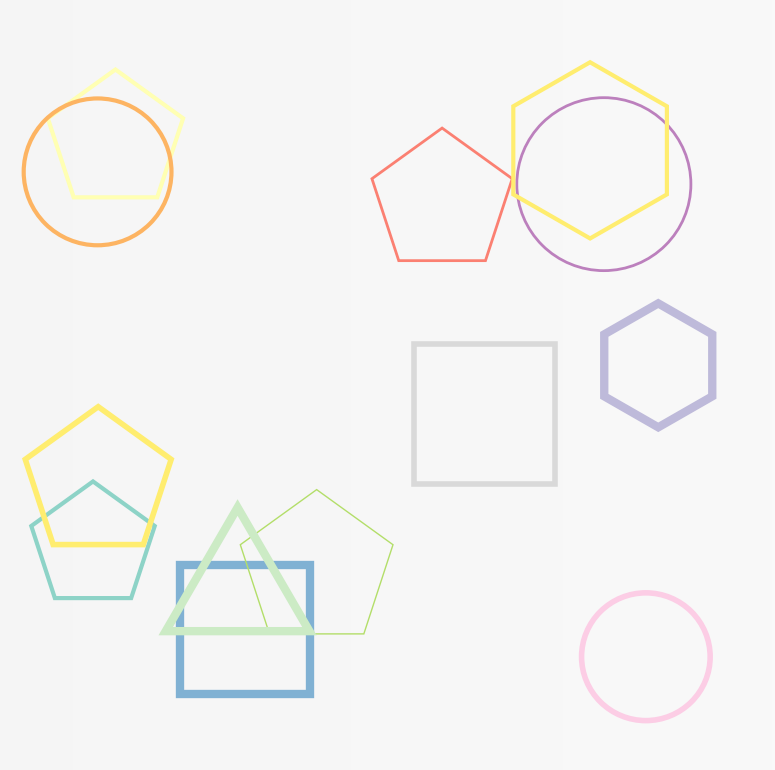[{"shape": "pentagon", "thickness": 1.5, "radius": 0.42, "center": [0.12, 0.291]}, {"shape": "pentagon", "thickness": 1.5, "radius": 0.46, "center": [0.149, 0.818]}, {"shape": "hexagon", "thickness": 3, "radius": 0.4, "center": [0.849, 0.526]}, {"shape": "pentagon", "thickness": 1, "radius": 0.48, "center": [0.57, 0.738]}, {"shape": "square", "thickness": 3, "radius": 0.42, "center": [0.316, 0.183]}, {"shape": "circle", "thickness": 1.5, "radius": 0.48, "center": [0.126, 0.777]}, {"shape": "pentagon", "thickness": 0.5, "radius": 0.52, "center": [0.409, 0.261]}, {"shape": "circle", "thickness": 2, "radius": 0.41, "center": [0.833, 0.147]}, {"shape": "square", "thickness": 2, "radius": 0.45, "center": [0.625, 0.462]}, {"shape": "circle", "thickness": 1, "radius": 0.56, "center": [0.779, 0.761]}, {"shape": "triangle", "thickness": 3, "radius": 0.54, "center": [0.307, 0.234]}, {"shape": "hexagon", "thickness": 1.5, "radius": 0.57, "center": [0.761, 0.805]}, {"shape": "pentagon", "thickness": 2, "radius": 0.49, "center": [0.127, 0.373]}]